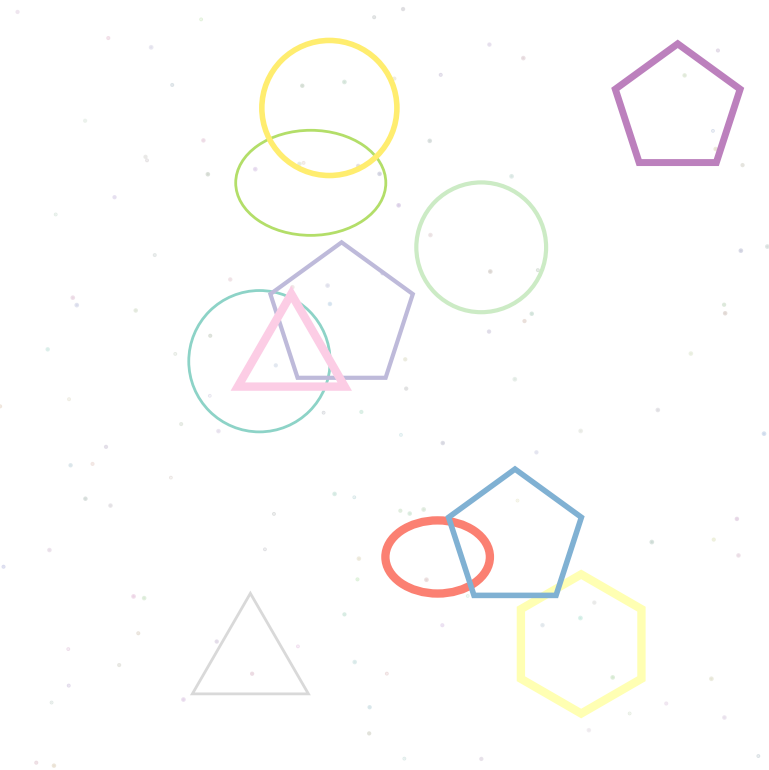[{"shape": "circle", "thickness": 1, "radius": 0.46, "center": [0.337, 0.531]}, {"shape": "hexagon", "thickness": 3, "radius": 0.45, "center": [0.755, 0.164]}, {"shape": "pentagon", "thickness": 1.5, "radius": 0.49, "center": [0.444, 0.588]}, {"shape": "oval", "thickness": 3, "radius": 0.34, "center": [0.568, 0.277]}, {"shape": "pentagon", "thickness": 2, "radius": 0.45, "center": [0.669, 0.3]}, {"shape": "oval", "thickness": 1, "radius": 0.49, "center": [0.404, 0.763]}, {"shape": "triangle", "thickness": 3, "radius": 0.4, "center": [0.378, 0.538]}, {"shape": "triangle", "thickness": 1, "radius": 0.44, "center": [0.325, 0.142]}, {"shape": "pentagon", "thickness": 2.5, "radius": 0.43, "center": [0.88, 0.858]}, {"shape": "circle", "thickness": 1.5, "radius": 0.42, "center": [0.625, 0.679]}, {"shape": "circle", "thickness": 2, "radius": 0.44, "center": [0.428, 0.86]}]